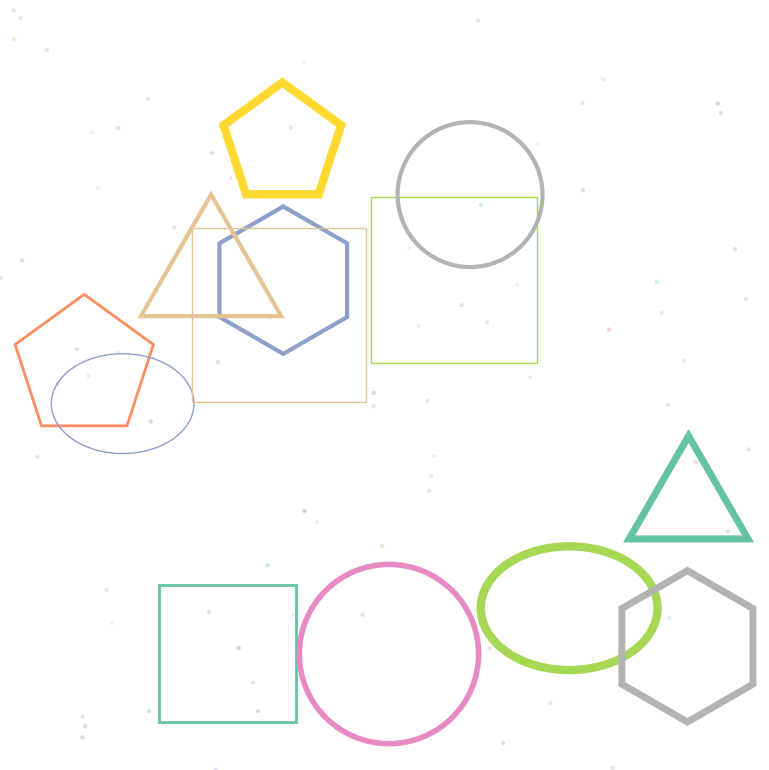[{"shape": "square", "thickness": 1, "radius": 0.45, "center": [0.295, 0.151]}, {"shape": "triangle", "thickness": 2.5, "radius": 0.45, "center": [0.894, 0.345]}, {"shape": "pentagon", "thickness": 1, "radius": 0.47, "center": [0.109, 0.523]}, {"shape": "oval", "thickness": 0.5, "radius": 0.46, "center": [0.159, 0.476]}, {"shape": "hexagon", "thickness": 1.5, "radius": 0.48, "center": [0.368, 0.636]}, {"shape": "circle", "thickness": 2, "radius": 0.58, "center": [0.505, 0.151]}, {"shape": "oval", "thickness": 3, "radius": 0.57, "center": [0.739, 0.21]}, {"shape": "square", "thickness": 0.5, "radius": 0.54, "center": [0.59, 0.636]}, {"shape": "pentagon", "thickness": 3, "radius": 0.4, "center": [0.367, 0.813]}, {"shape": "triangle", "thickness": 1.5, "radius": 0.53, "center": [0.274, 0.642]}, {"shape": "square", "thickness": 0.5, "radius": 0.57, "center": [0.362, 0.591]}, {"shape": "hexagon", "thickness": 2.5, "radius": 0.49, "center": [0.893, 0.161]}, {"shape": "circle", "thickness": 1.5, "radius": 0.47, "center": [0.61, 0.747]}]